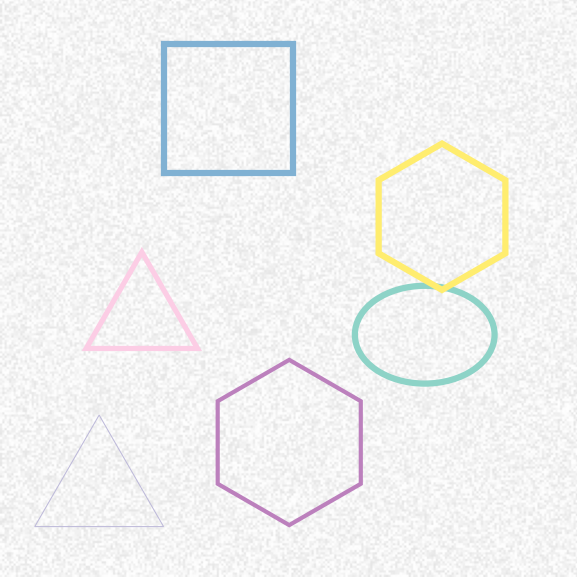[{"shape": "oval", "thickness": 3, "radius": 0.6, "center": [0.735, 0.42]}, {"shape": "triangle", "thickness": 0.5, "radius": 0.64, "center": [0.172, 0.152]}, {"shape": "square", "thickness": 3, "radius": 0.56, "center": [0.395, 0.811]}, {"shape": "triangle", "thickness": 2.5, "radius": 0.56, "center": [0.246, 0.451]}, {"shape": "hexagon", "thickness": 2, "radius": 0.72, "center": [0.501, 0.233]}, {"shape": "hexagon", "thickness": 3, "radius": 0.63, "center": [0.765, 0.624]}]